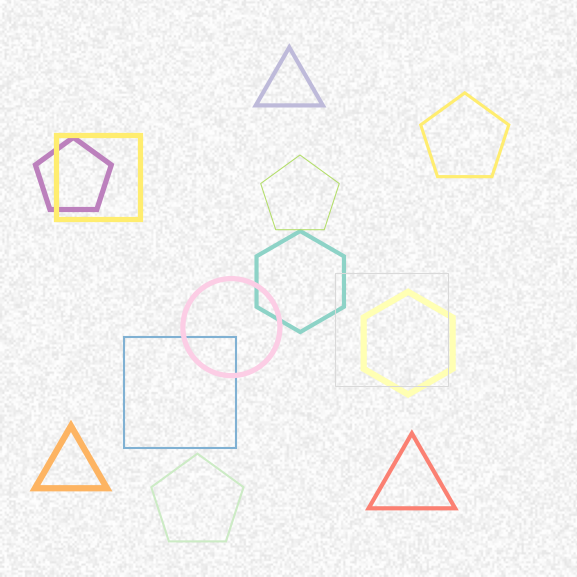[{"shape": "hexagon", "thickness": 2, "radius": 0.44, "center": [0.52, 0.512]}, {"shape": "hexagon", "thickness": 3, "radius": 0.44, "center": [0.707, 0.405]}, {"shape": "triangle", "thickness": 2, "radius": 0.34, "center": [0.501, 0.85]}, {"shape": "triangle", "thickness": 2, "radius": 0.43, "center": [0.713, 0.162]}, {"shape": "square", "thickness": 1, "radius": 0.48, "center": [0.312, 0.319]}, {"shape": "triangle", "thickness": 3, "radius": 0.36, "center": [0.123, 0.19]}, {"shape": "pentagon", "thickness": 0.5, "radius": 0.36, "center": [0.519, 0.659]}, {"shape": "circle", "thickness": 2.5, "radius": 0.42, "center": [0.401, 0.433]}, {"shape": "square", "thickness": 0.5, "radius": 0.49, "center": [0.678, 0.429]}, {"shape": "pentagon", "thickness": 2.5, "radius": 0.35, "center": [0.127, 0.692]}, {"shape": "pentagon", "thickness": 1, "radius": 0.42, "center": [0.342, 0.13]}, {"shape": "square", "thickness": 2.5, "radius": 0.36, "center": [0.169, 0.693]}, {"shape": "pentagon", "thickness": 1.5, "radius": 0.4, "center": [0.805, 0.758]}]